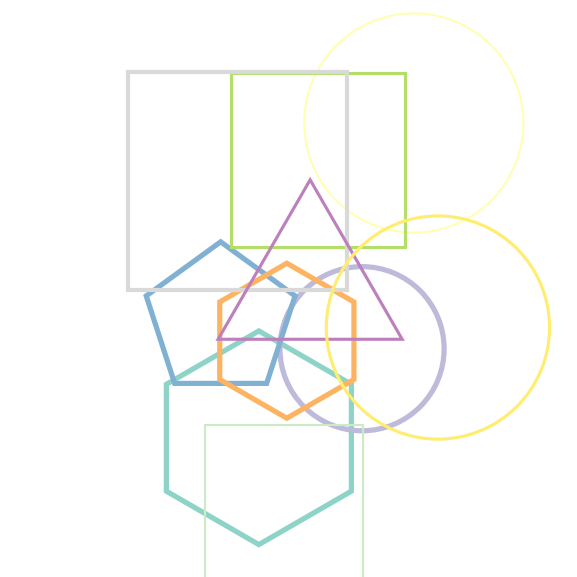[{"shape": "hexagon", "thickness": 2.5, "radius": 0.92, "center": [0.448, 0.241]}, {"shape": "circle", "thickness": 1, "radius": 0.95, "center": [0.717, 0.786]}, {"shape": "circle", "thickness": 2.5, "radius": 0.71, "center": [0.627, 0.395]}, {"shape": "pentagon", "thickness": 2.5, "radius": 0.68, "center": [0.382, 0.445]}, {"shape": "hexagon", "thickness": 2.5, "radius": 0.67, "center": [0.497, 0.409]}, {"shape": "square", "thickness": 1.5, "radius": 0.75, "center": [0.55, 0.722]}, {"shape": "square", "thickness": 2, "radius": 0.94, "center": [0.411, 0.686]}, {"shape": "triangle", "thickness": 1.5, "radius": 0.92, "center": [0.537, 0.504]}, {"shape": "square", "thickness": 1, "radius": 0.68, "center": [0.492, 0.127]}, {"shape": "circle", "thickness": 1.5, "radius": 0.97, "center": [0.758, 0.432]}]